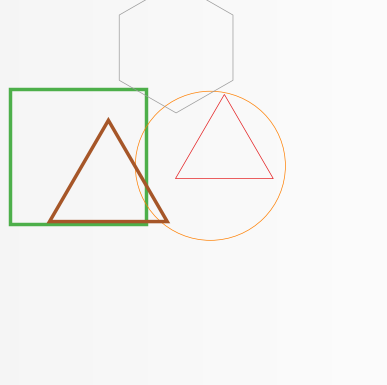[{"shape": "triangle", "thickness": 0.5, "radius": 0.73, "center": [0.579, 0.609]}, {"shape": "square", "thickness": 2.5, "radius": 0.88, "center": [0.201, 0.594]}, {"shape": "circle", "thickness": 0.5, "radius": 0.97, "center": [0.543, 0.569]}, {"shape": "triangle", "thickness": 2.5, "radius": 0.88, "center": [0.28, 0.512]}, {"shape": "hexagon", "thickness": 0.5, "radius": 0.85, "center": [0.454, 0.876]}]